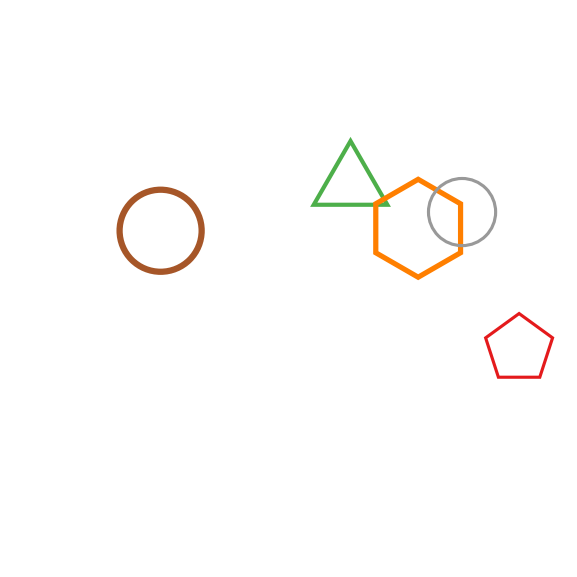[{"shape": "pentagon", "thickness": 1.5, "radius": 0.3, "center": [0.899, 0.395]}, {"shape": "triangle", "thickness": 2, "radius": 0.37, "center": [0.607, 0.681]}, {"shape": "hexagon", "thickness": 2.5, "radius": 0.42, "center": [0.724, 0.604]}, {"shape": "circle", "thickness": 3, "radius": 0.36, "center": [0.278, 0.6]}, {"shape": "circle", "thickness": 1.5, "radius": 0.29, "center": [0.8, 0.632]}]